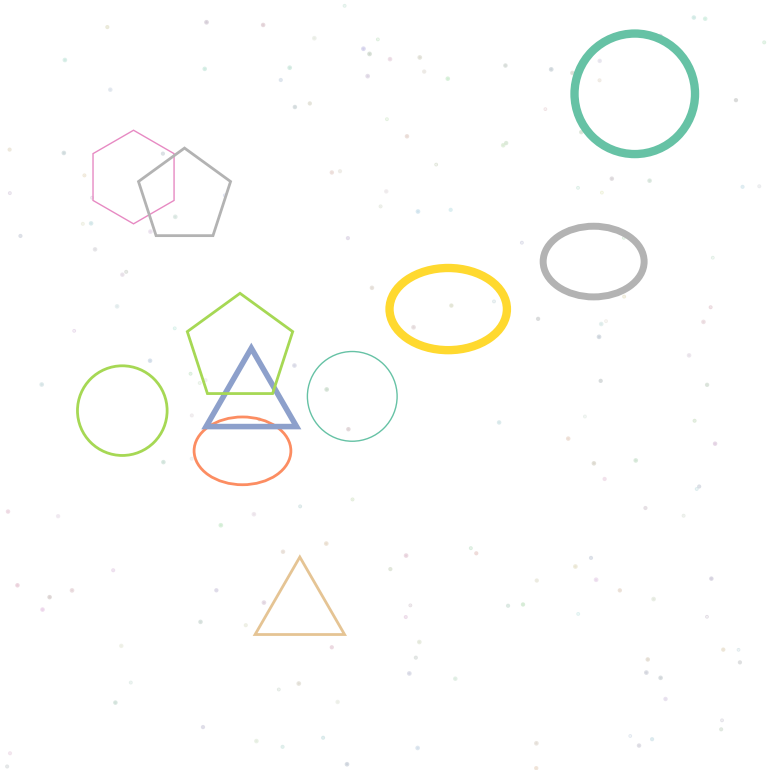[{"shape": "circle", "thickness": 0.5, "radius": 0.29, "center": [0.457, 0.485]}, {"shape": "circle", "thickness": 3, "radius": 0.39, "center": [0.824, 0.878]}, {"shape": "oval", "thickness": 1, "radius": 0.31, "center": [0.315, 0.414]}, {"shape": "triangle", "thickness": 2, "radius": 0.34, "center": [0.326, 0.48]}, {"shape": "hexagon", "thickness": 0.5, "radius": 0.3, "center": [0.173, 0.77]}, {"shape": "pentagon", "thickness": 1, "radius": 0.36, "center": [0.312, 0.547]}, {"shape": "circle", "thickness": 1, "radius": 0.29, "center": [0.159, 0.467]}, {"shape": "oval", "thickness": 3, "radius": 0.38, "center": [0.582, 0.599]}, {"shape": "triangle", "thickness": 1, "radius": 0.34, "center": [0.389, 0.209]}, {"shape": "pentagon", "thickness": 1, "radius": 0.31, "center": [0.24, 0.745]}, {"shape": "oval", "thickness": 2.5, "radius": 0.33, "center": [0.771, 0.66]}]